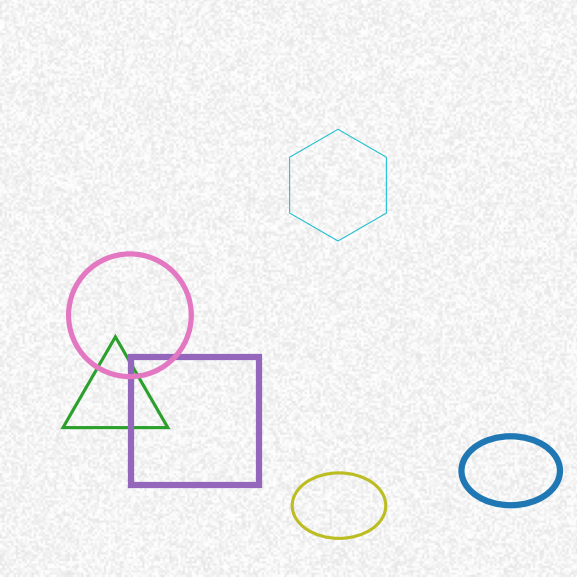[{"shape": "oval", "thickness": 3, "radius": 0.43, "center": [0.884, 0.184]}, {"shape": "triangle", "thickness": 1.5, "radius": 0.52, "center": [0.2, 0.311]}, {"shape": "square", "thickness": 3, "radius": 0.55, "center": [0.338, 0.27]}, {"shape": "circle", "thickness": 2.5, "radius": 0.53, "center": [0.225, 0.453]}, {"shape": "oval", "thickness": 1.5, "radius": 0.4, "center": [0.587, 0.124]}, {"shape": "hexagon", "thickness": 0.5, "radius": 0.48, "center": [0.585, 0.679]}]